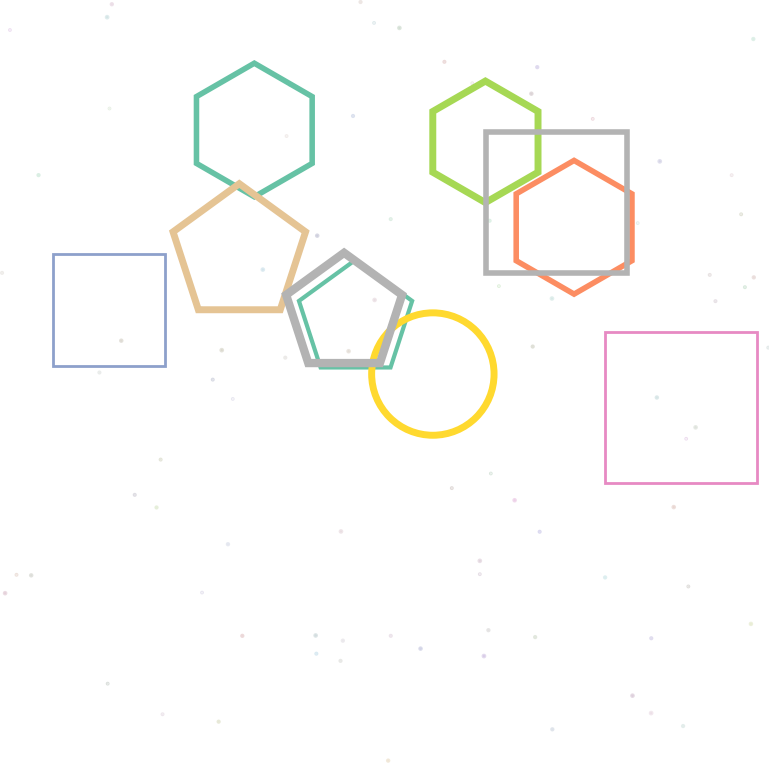[{"shape": "hexagon", "thickness": 2, "radius": 0.43, "center": [0.33, 0.831]}, {"shape": "pentagon", "thickness": 1.5, "radius": 0.39, "center": [0.462, 0.585]}, {"shape": "hexagon", "thickness": 2, "radius": 0.43, "center": [0.746, 0.705]}, {"shape": "square", "thickness": 1, "radius": 0.36, "center": [0.142, 0.598]}, {"shape": "square", "thickness": 1, "radius": 0.49, "center": [0.885, 0.471]}, {"shape": "hexagon", "thickness": 2.5, "radius": 0.39, "center": [0.63, 0.816]}, {"shape": "circle", "thickness": 2.5, "radius": 0.4, "center": [0.562, 0.514]}, {"shape": "pentagon", "thickness": 2.5, "radius": 0.45, "center": [0.311, 0.671]}, {"shape": "square", "thickness": 2, "radius": 0.46, "center": [0.723, 0.737]}, {"shape": "pentagon", "thickness": 3, "radius": 0.4, "center": [0.447, 0.593]}]